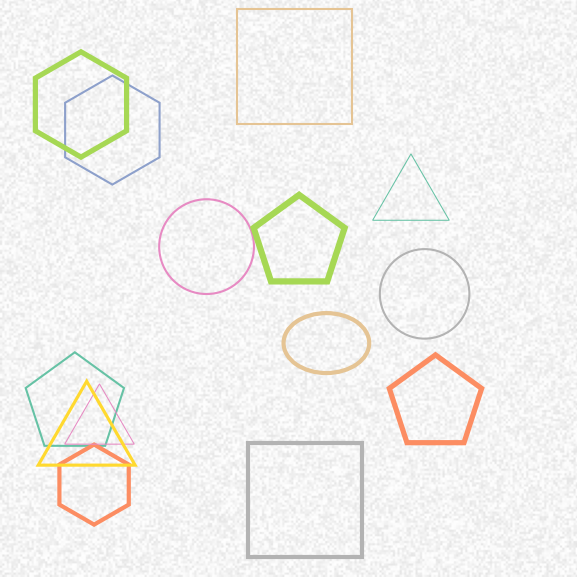[{"shape": "pentagon", "thickness": 1, "radius": 0.45, "center": [0.13, 0.3]}, {"shape": "triangle", "thickness": 0.5, "radius": 0.38, "center": [0.712, 0.656]}, {"shape": "hexagon", "thickness": 2, "radius": 0.35, "center": [0.163, 0.16]}, {"shape": "pentagon", "thickness": 2.5, "radius": 0.42, "center": [0.754, 0.301]}, {"shape": "hexagon", "thickness": 1, "radius": 0.47, "center": [0.195, 0.774]}, {"shape": "circle", "thickness": 1, "radius": 0.41, "center": [0.358, 0.572]}, {"shape": "triangle", "thickness": 0.5, "radius": 0.35, "center": [0.172, 0.265]}, {"shape": "pentagon", "thickness": 3, "radius": 0.41, "center": [0.518, 0.579]}, {"shape": "hexagon", "thickness": 2.5, "radius": 0.46, "center": [0.14, 0.818]}, {"shape": "triangle", "thickness": 1.5, "radius": 0.48, "center": [0.15, 0.242]}, {"shape": "oval", "thickness": 2, "radius": 0.37, "center": [0.565, 0.405]}, {"shape": "square", "thickness": 1, "radius": 0.5, "center": [0.51, 0.884]}, {"shape": "square", "thickness": 2, "radius": 0.49, "center": [0.528, 0.133]}, {"shape": "circle", "thickness": 1, "radius": 0.39, "center": [0.735, 0.49]}]